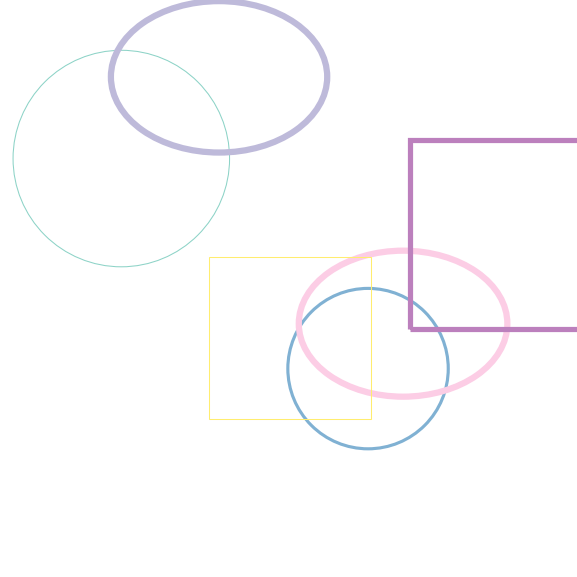[{"shape": "circle", "thickness": 0.5, "radius": 0.94, "center": [0.21, 0.725]}, {"shape": "oval", "thickness": 3, "radius": 0.94, "center": [0.379, 0.866]}, {"shape": "circle", "thickness": 1.5, "radius": 0.69, "center": [0.637, 0.361]}, {"shape": "oval", "thickness": 3, "radius": 0.9, "center": [0.698, 0.439]}, {"shape": "square", "thickness": 2.5, "radius": 0.82, "center": [0.873, 0.592]}, {"shape": "square", "thickness": 0.5, "radius": 0.7, "center": [0.502, 0.414]}]